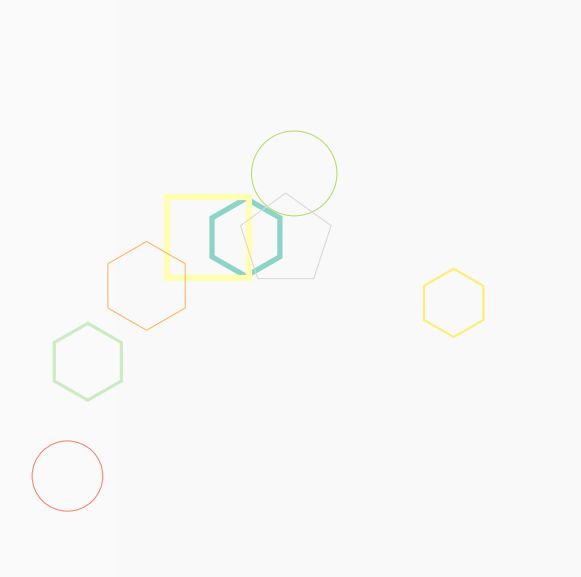[{"shape": "hexagon", "thickness": 2.5, "radius": 0.34, "center": [0.423, 0.588]}, {"shape": "square", "thickness": 3, "radius": 0.35, "center": [0.358, 0.588]}, {"shape": "circle", "thickness": 0.5, "radius": 0.3, "center": [0.116, 0.175]}, {"shape": "hexagon", "thickness": 0.5, "radius": 0.38, "center": [0.252, 0.504]}, {"shape": "circle", "thickness": 0.5, "radius": 0.37, "center": [0.506, 0.699]}, {"shape": "pentagon", "thickness": 0.5, "radius": 0.41, "center": [0.492, 0.583]}, {"shape": "hexagon", "thickness": 1.5, "radius": 0.33, "center": [0.151, 0.373]}, {"shape": "hexagon", "thickness": 1, "radius": 0.3, "center": [0.78, 0.475]}]